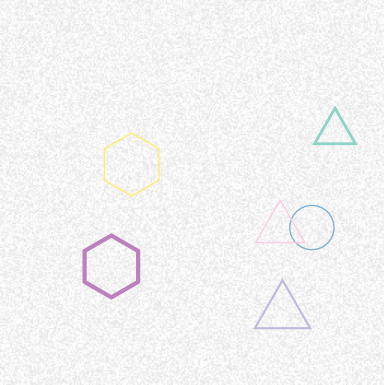[{"shape": "triangle", "thickness": 2, "radius": 0.31, "center": [0.87, 0.657]}, {"shape": "triangle", "thickness": 1.5, "radius": 0.42, "center": [0.734, 0.189]}, {"shape": "circle", "thickness": 1, "radius": 0.29, "center": [0.81, 0.409]}, {"shape": "triangle", "thickness": 1, "radius": 0.37, "center": [0.728, 0.407]}, {"shape": "hexagon", "thickness": 3, "radius": 0.4, "center": [0.289, 0.308]}, {"shape": "hexagon", "thickness": 1, "radius": 0.41, "center": [0.342, 0.573]}]